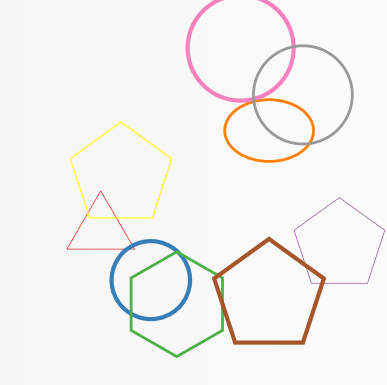[{"shape": "triangle", "thickness": 0.5, "radius": 0.5, "center": [0.26, 0.403]}, {"shape": "circle", "thickness": 3, "radius": 0.51, "center": [0.389, 0.272]}, {"shape": "hexagon", "thickness": 2, "radius": 0.68, "center": [0.456, 0.21]}, {"shape": "pentagon", "thickness": 0.5, "radius": 0.62, "center": [0.876, 0.364]}, {"shape": "oval", "thickness": 2, "radius": 0.57, "center": [0.695, 0.661]}, {"shape": "pentagon", "thickness": 1, "radius": 0.69, "center": [0.312, 0.545]}, {"shape": "pentagon", "thickness": 3, "radius": 0.74, "center": [0.694, 0.231]}, {"shape": "circle", "thickness": 3, "radius": 0.68, "center": [0.621, 0.875]}, {"shape": "circle", "thickness": 2, "radius": 0.64, "center": [0.782, 0.754]}]